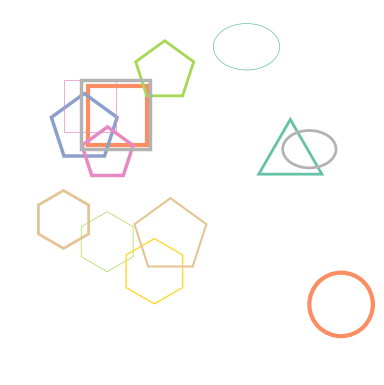[{"shape": "triangle", "thickness": 2, "radius": 0.47, "center": [0.754, 0.595]}, {"shape": "oval", "thickness": 0.5, "radius": 0.43, "center": [0.64, 0.879]}, {"shape": "square", "thickness": 3, "radius": 0.38, "center": [0.305, 0.699]}, {"shape": "circle", "thickness": 3, "radius": 0.41, "center": [0.886, 0.209]}, {"shape": "pentagon", "thickness": 2.5, "radius": 0.45, "center": [0.219, 0.667]}, {"shape": "pentagon", "thickness": 2.5, "radius": 0.35, "center": [0.279, 0.601]}, {"shape": "square", "thickness": 0.5, "radius": 0.34, "center": [0.234, 0.725]}, {"shape": "pentagon", "thickness": 2, "radius": 0.4, "center": [0.428, 0.815]}, {"shape": "hexagon", "thickness": 0.5, "radius": 0.39, "center": [0.278, 0.372]}, {"shape": "hexagon", "thickness": 1, "radius": 0.42, "center": [0.401, 0.296]}, {"shape": "hexagon", "thickness": 2, "radius": 0.38, "center": [0.165, 0.43]}, {"shape": "pentagon", "thickness": 1.5, "radius": 0.49, "center": [0.443, 0.387]}, {"shape": "oval", "thickness": 2, "radius": 0.35, "center": [0.804, 0.612]}, {"shape": "square", "thickness": 2.5, "radius": 0.45, "center": [0.3, 0.703]}]